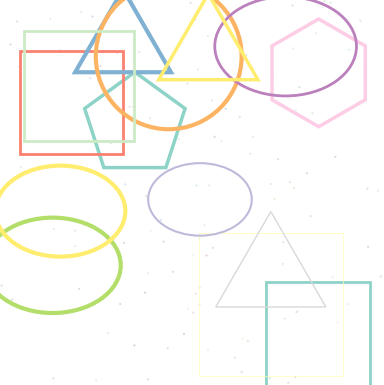[{"shape": "square", "thickness": 2, "radius": 0.68, "center": [0.826, 0.131]}, {"shape": "pentagon", "thickness": 2.5, "radius": 0.69, "center": [0.35, 0.676]}, {"shape": "square", "thickness": 0.5, "radius": 0.93, "center": [0.703, 0.209]}, {"shape": "oval", "thickness": 1.5, "radius": 0.67, "center": [0.519, 0.482]}, {"shape": "square", "thickness": 2, "radius": 0.67, "center": [0.187, 0.733]}, {"shape": "triangle", "thickness": 3, "radius": 0.72, "center": [0.32, 0.884]}, {"shape": "circle", "thickness": 3, "radius": 0.95, "center": [0.438, 0.854]}, {"shape": "oval", "thickness": 3, "radius": 0.88, "center": [0.137, 0.311]}, {"shape": "hexagon", "thickness": 2.5, "radius": 0.7, "center": [0.828, 0.811]}, {"shape": "triangle", "thickness": 1, "radius": 0.83, "center": [0.703, 0.285]}, {"shape": "oval", "thickness": 2, "radius": 0.92, "center": [0.742, 0.88]}, {"shape": "square", "thickness": 2, "radius": 0.72, "center": [0.205, 0.776]}, {"shape": "oval", "thickness": 3, "radius": 0.84, "center": [0.157, 0.452]}, {"shape": "triangle", "thickness": 2.5, "radius": 0.74, "center": [0.541, 0.867]}]